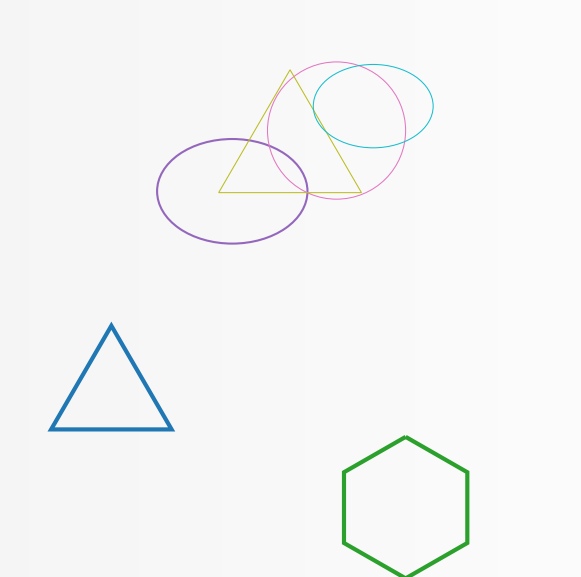[{"shape": "triangle", "thickness": 2, "radius": 0.6, "center": [0.192, 0.315]}, {"shape": "hexagon", "thickness": 2, "radius": 0.61, "center": [0.698, 0.12]}, {"shape": "oval", "thickness": 1, "radius": 0.65, "center": [0.4, 0.668]}, {"shape": "circle", "thickness": 0.5, "radius": 0.59, "center": [0.579, 0.773]}, {"shape": "triangle", "thickness": 0.5, "radius": 0.71, "center": [0.499, 0.736]}, {"shape": "oval", "thickness": 0.5, "radius": 0.52, "center": [0.642, 0.815]}]